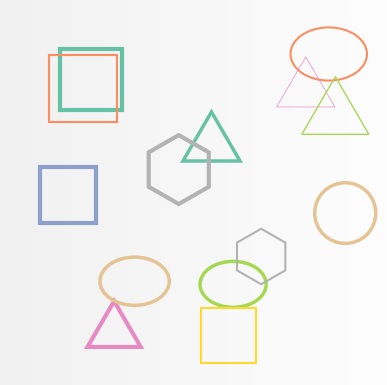[{"shape": "square", "thickness": 3, "radius": 0.4, "center": [0.234, 0.794]}, {"shape": "triangle", "thickness": 2.5, "radius": 0.43, "center": [0.546, 0.624]}, {"shape": "square", "thickness": 1.5, "radius": 0.44, "center": [0.214, 0.77]}, {"shape": "oval", "thickness": 1.5, "radius": 0.49, "center": [0.848, 0.86]}, {"shape": "square", "thickness": 3, "radius": 0.36, "center": [0.175, 0.493]}, {"shape": "triangle", "thickness": 0.5, "radius": 0.43, "center": [0.789, 0.766]}, {"shape": "triangle", "thickness": 3, "radius": 0.4, "center": [0.295, 0.139]}, {"shape": "oval", "thickness": 2.5, "radius": 0.43, "center": [0.602, 0.261]}, {"shape": "triangle", "thickness": 1, "radius": 0.5, "center": [0.865, 0.701]}, {"shape": "square", "thickness": 1.5, "radius": 0.35, "center": [0.59, 0.129]}, {"shape": "oval", "thickness": 2.5, "radius": 0.45, "center": [0.347, 0.269]}, {"shape": "circle", "thickness": 2.5, "radius": 0.39, "center": [0.891, 0.447]}, {"shape": "hexagon", "thickness": 3, "radius": 0.45, "center": [0.461, 0.56]}, {"shape": "hexagon", "thickness": 1.5, "radius": 0.36, "center": [0.674, 0.334]}]